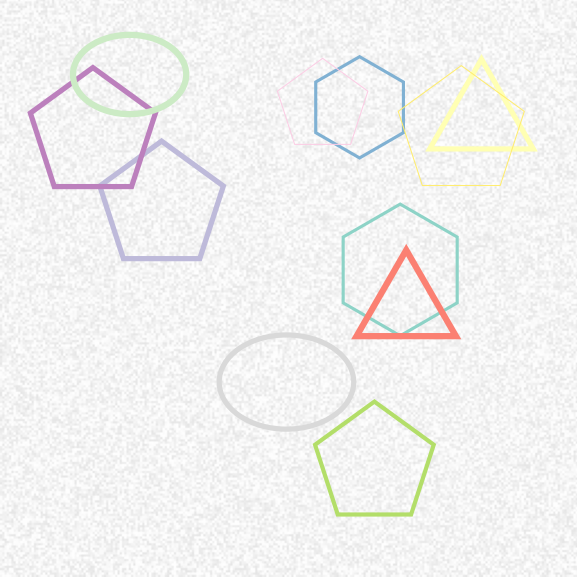[{"shape": "hexagon", "thickness": 1.5, "radius": 0.57, "center": [0.693, 0.532]}, {"shape": "triangle", "thickness": 2.5, "radius": 0.52, "center": [0.834, 0.793]}, {"shape": "pentagon", "thickness": 2.5, "radius": 0.56, "center": [0.28, 0.642]}, {"shape": "triangle", "thickness": 3, "radius": 0.5, "center": [0.703, 0.467]}, {"shape": "hexagon", "thickness": 1.5, "radius": 0.44, "center": [0.623, 0.813]}, {"shape": "pentagon", "thickness": 2, "radius": 0.54, "center": [0.648, 0.196]}, {"shape": "pentagon", "thickness": 0.5, "radius": 0.41, "center": [0.559, 0.816]}, {"shape": "oval", "thickness": 2.5, "radius": 0.58, "center": [0.496, 0.338]}, {"shape": "pentagon", "thickness": 2.5, "radius": 0.57, "center": [0.161, 0.768]}, {"shape": "oval", "thickness": 3, "radius": 0.49, "center": [0.224, 0.87]}, {"shape": "pentagon", "thickness": 0.5, "radius": 0.57, "center": [0.799, 0.771]}]